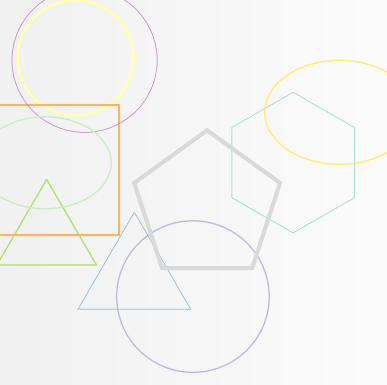[{"shape": "hexagon", "thickness": 0.5, "radius": 0.91, "center": [0.756, 0.578]}, {"shape": "circle", "thickness": 2, "radius": 0.75, "center": [0.195, 0.85]}, {"shape": "circle", "thickness": 1, "radius": 0.98, "center": [0.498, 0.23]}, {"shape": "triangle", "thickness": 0.5, "radius": 0.84, "center": [0.347, 0.281]}, {"shape": "square", "thickness": 1.5, "radius": 0.85, "center": [0.137, 0.559]}, {"shape": "triangle", "thickness": 1, "radius": 0.74, "center": [0.12, 0.386]}, {"shape": "pentagon", "thickness": 3, "radius": 0.99, "center": [0.535, 0.464]}, {"shape": "circle", "thickness": 0.5, "radius": 0.94, "center": [0.218, 0.843]}, {"shape": "oval", "thickness": 1, "radius": 0.85, "center": [0.117, 0.577]}, {"shape": "oval", "thickness": 1, "radius": 0.97, "center": [0.876, 0.708]}]